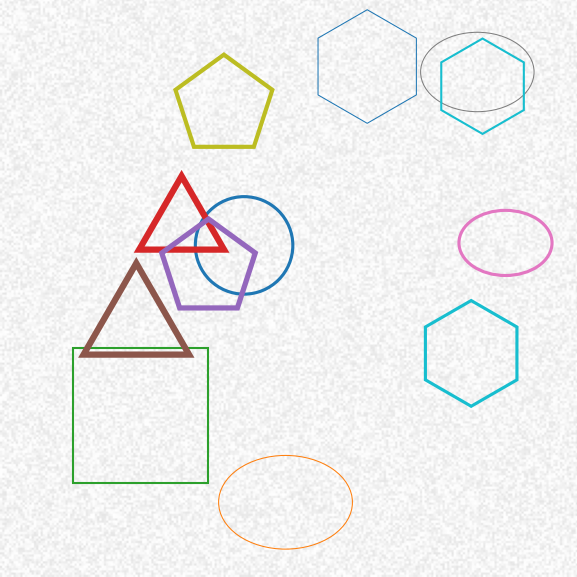[{"shape": "circle", "thickness": 1.5, "radius": 0.42, "center": [0.423, 0.574]}, {"shape": "hexagon", "thickness": 0.5, "radius": 0.49, "center": [0.636, 0.884]}, {"shape": "oval", "thickness": 0.5, "radius": 0.58, "center": [0.494, 0.129]}, {"shape": "square", "thickness": 1, "radius": 0.59, "center": [0.243, 0.279]}, {"shape": "triangle", "thickness": 3, "radius": 0.42, "center": [0.314, 0.609]}, {"shape": "pentagon", "thickness": 2.5, "radius": 0.43, "center": [0.361, 0.535]}, {"shape": "triangle", "thickness": 3, "radius": 0.53, "center": [0.236, 0.438]}, {"shape": "oval", "thickness": 1.5, "radius": 0.4, "center": [0.875, 0.578]}, {"shape": "oval", "thickness": 0.5, "radius": 0.49, "center": [0.827, 0.874]}, {"shape": "pentagon", "thickness": 2, "radius": 0.44, "center": [0.388, 0.816]}, {"shape": "hexagon", "thickness": 1.5, "radius": 0.46, "center": [0.816, 0.387]}, {"shape": "hexagon", "thickness": 1, "radius": 0.41, "center": [0.836, 0.85]}]